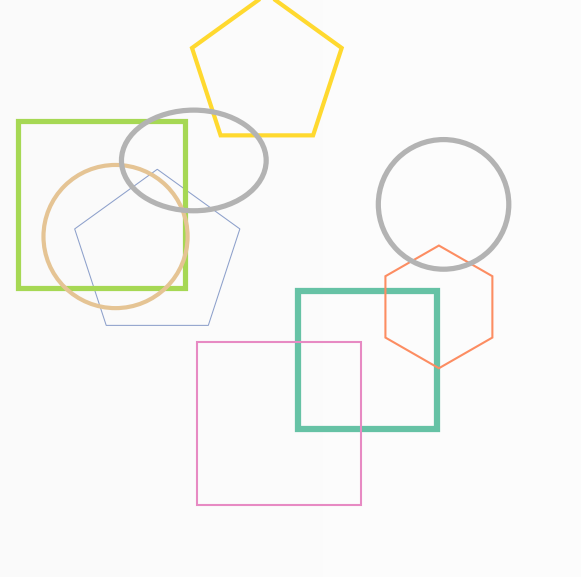[{"shape": "square", "thickness": 3, "radius": 0.6, "center": [0.633, 0.376]}, {"shape": "hexagon", "thickness": 1, "radius": 0.53, "center": [0.755, 0.468]}, {"shape": "pentagon", "thickness": 0.5, "radius": 0.75, "center": [0.271, 0.557]}, {"shape": "square", "thickness": 1, "radius": 0.7, "center": [0.481, 0.266]}, {"shape": "square", "thickness": 2.5, "radius": 0.72, "center": [0.175, 0.645]}, {"shape": "pentagon", "thickness": 2, "radius": 0.68, "center": [0.459, 0.874]}, {"shape": "circle", "thickness": 2, "radius": 0.62, "center": [0.199, 0.59]}, {"shape": "oval", "thickness": 2.5, "radius": 0.62, "center": [0.333, 0.721]}, {"shape": "circle", "thickness": 2.5, "radius": 0.56, "center": [0.763, 0.645]}]